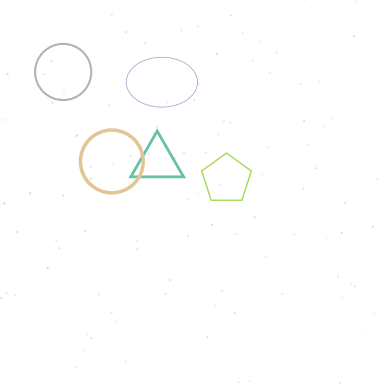[{"shape": "triangle", "thickness": 2, "radius": 0.4, "center": [0.408, 0.58]}, {"shape": "oval", "thickness": 0.5, "radius": 0.46, "center": [0.42, 0.787]}, {"shape": "pentagon", "thickness": 1, "radius": 0.34, "center": [0.588, 0.535]}, {"shape": "circle", "thickness": 2.5, "radius": 0.41, "center": [0.29, 0.581]}, {"shape": "circle", "thickness": 1.5, "radius": 0.36, "center": [0.164, 0.813]}]